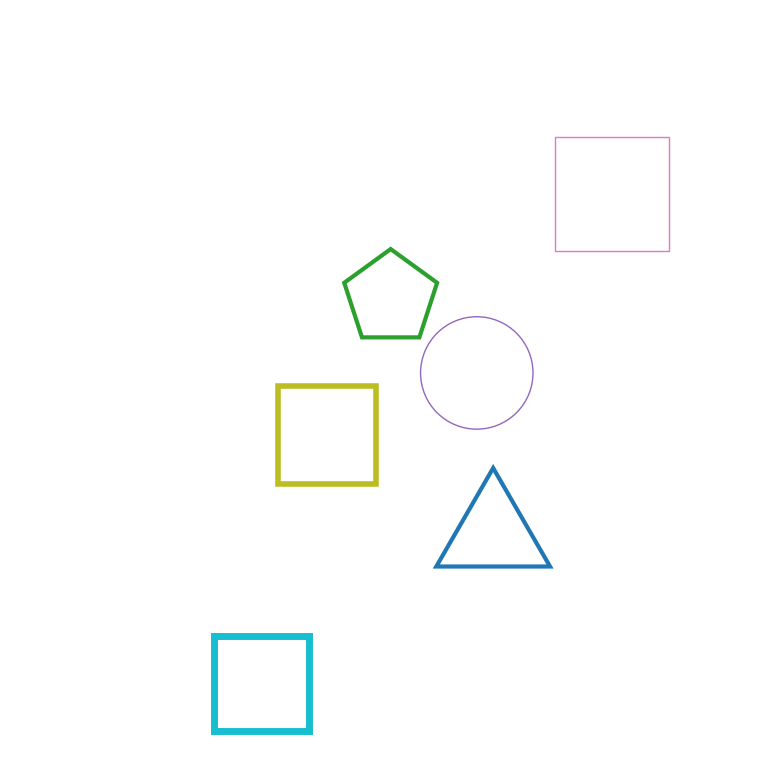[{"shape": "triangle", "thickness": 1.5, "radius": 0.43, "center": [0.64, 0.307]}, {"shape": "pentagon", "thickness": 1.5, "radius": 0.32, "center": [0.507, 0.613]}, {"shape": "circle", "thickness": 0.5, "radius": 0.37, "center": [0.619, 0.516]}, {"shape": "square", "thickness": 0.5, "radius": 0.37, "center": [0.795, 0.748]}, {"shape": "square", "thickness": 2, "radius": 0.32, "center": [0.424, 0.435]}, {"shape": "square", "thickness": 2.5, "radius": 0.31, "center": [0.34, 0.112]}]